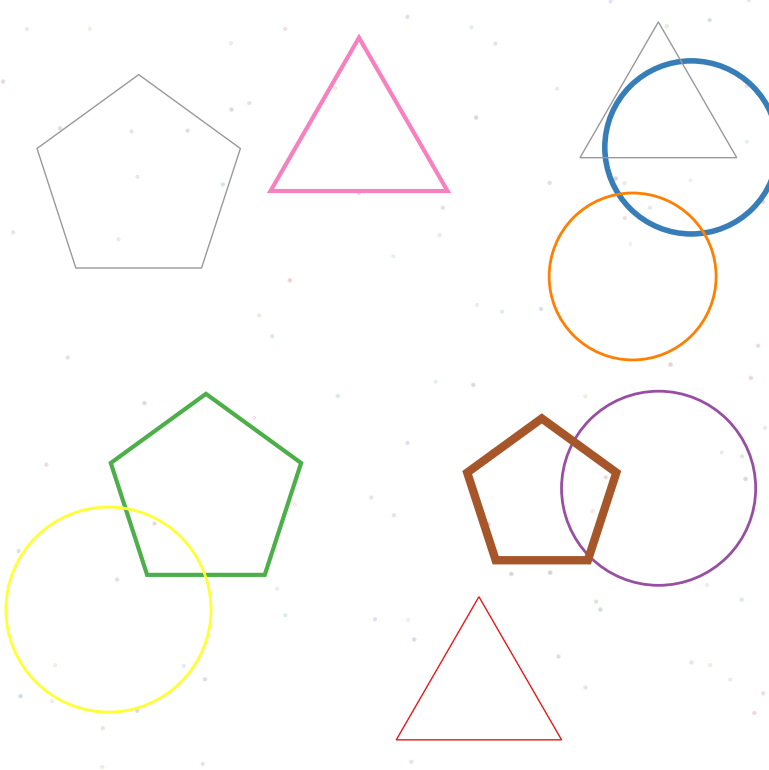[{"shape": "triangle", "thickness": 0.5, "radius": 0.62, "center": [0.622, 0.101]}, {"shape": "circle", "thickness": 2, "radius": 0.56, "center": [0.898, 0.809]}, {"shape": "pentagon", "thickness": 1.5, "radius": 0.65, "center": [0.267, 0.359]}, {"shape": "circle", "thickness": 1, "radius": 0.63, "center": [0.855, 0.366]}, {"shape": "circle", "thickness": 1, "radius": 0.54, "center": [0.822, 0.641]}, {"shape": "circle", "thickness": 1, "radius": 0.67, "center": [0.141, 0.208]}, {"shape": "pentagon", "thickness": 3, "radius": 0.51, "center": [0.704, 0.355]}, {"shape": "triangle", "thickness": 1.5, "radius": 0.66, "center": [0.466, 0.818]}, {"shape": "pentagon", "thickness": 0.5, "radius": 0.69, "center": [0.18, 0.764]}, {"shape": "triangle", "thickness": 0.5, "radius": 0.59, "center": [0.855, 0.854]}]